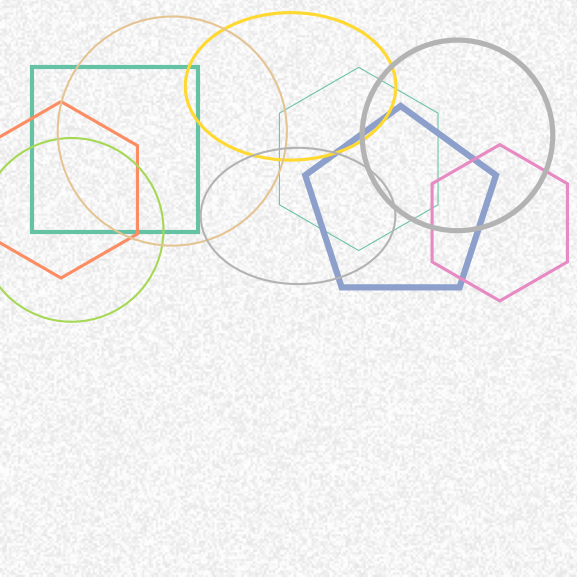[{"shape": "hexagon", "thickness": 0.5, "radius": 0.79, "center": [0.621, 0.724]}, {"shape": "square", "thickness": 2, "radius": 0.72, "center": [0.199, 0.741]}, {"shape": "hexagon", "thickness": 1.5, "radius": 0.76, "center": [0.106, 0.671]}, {"shape": "pentagon", "thickness": 3, "radius": 0.87, "center": [0.694, 0.642]}, {"shape": "hexagon", "thickness": 1.5, "radius": 0.68, "center": [0.865, 0.613]}, {"shape": "circle", "thickness": 1, "radius": 0.8, "center": [0.124, 0.601]}, {"shape": "oval", "thickness": 1.5, "radius": 0.91, "center": [0.503, 0.85]}, {"shape": "circle", "thickness": 1, "radius": 0.99, "center": [0.298, 0.772]}, {"shape": "circle", "thickness": 2.5, "radius": 0.83, "center": [0.792, 0.765]}, {"shape": "oval", "thickness": 1, "radius": 0.84, "center": [0.516, 0.625]}]